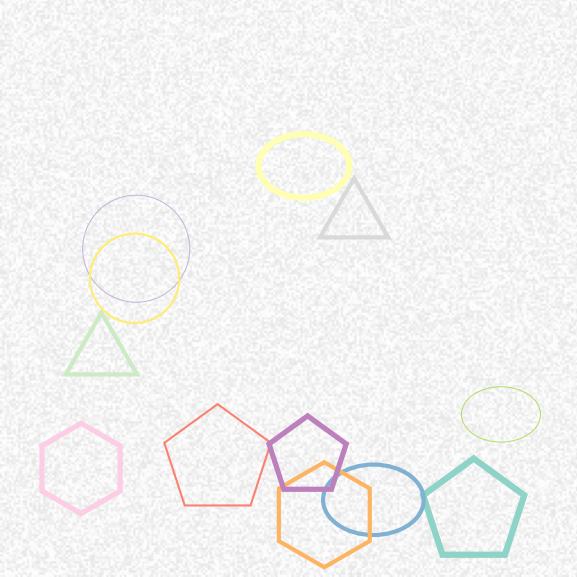[{"shape": "pentagon", "thickness": 3, "radius": 0.46, "center": [0.82, 0.113]}, {"shape": "oval", "thickness": 3, "radius": 0.39, "center": [0.526, 0.712]}, {"shape": "circle", "thickness": 0.5, "radius": 0.46, "center": [0.236, 0.568]}, {"shape": "pentagon", "thickness": 1, "radius": 0.48, "center": [0.377, 0.202]}, {"shape": "oval", "thickness": 2, "radius": 0.44, "center": [0.647, 0.134]}, {"shape": "hexagon", "thickness": 2, "radius": 0.45, "center": [0.562, 0.108]}, {"shape": "oval", "thickness": 0.5, "radius": 0.34, "center": [0.867, 0.282]}, {"shape": "hexagon", "thickness": 2.5, "radius": 0.39, "center": [0.14, 0.188]}, {"shape": "triangle", "thickness": 2, "radius": 0.34, "center": [0.613, 0.622]}, {"shape": "pentagon", "thickness": 2.5, "radius": 0.35, "center": [0.533, 0.209]}, {"shape": "triangle", "thickness": 2, "radius": 0.36, "center": [0.176, 0.386]}, {"shape": "circle", "thickness": 1, "radius": 0.39, "center": [0.233, 0.517]}]